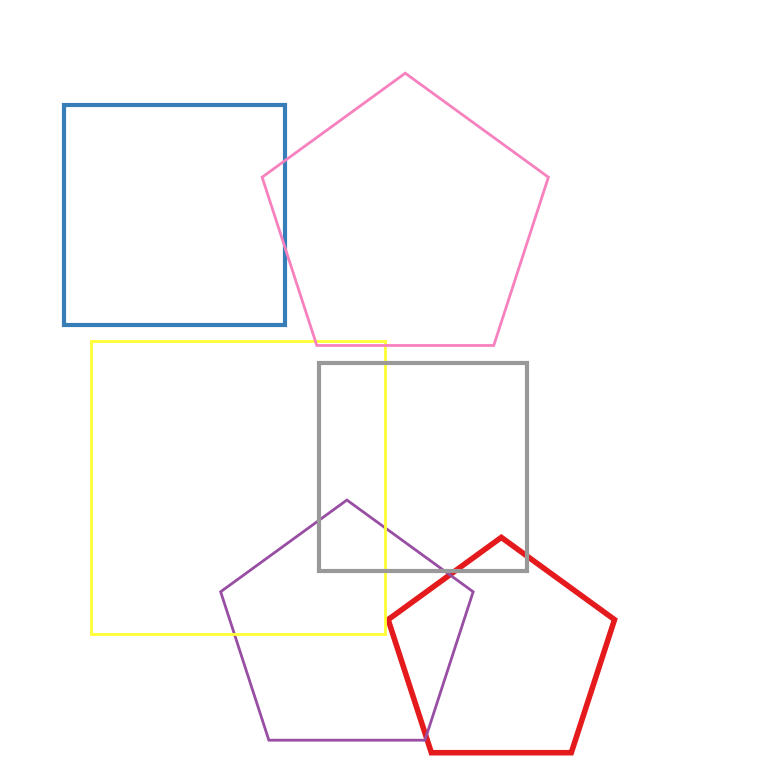[{"shape": "pentagon", "thickness": 2, "radius": 0.77, "center": [0.651, 0.148]}, {"shape": "square", "thickness": 1.5, "radius": 0.72, "center": [0.227, 0.721]}, {"shape": "pentagon", "thickness": 1, "radius": 0.86, "center": [0.451, 0.178]}, {"shape": "square", "thickness": 1, "radius": 0.95, "center": [0.309, 0.367]}, {"shape": "pentagon", "thickness": 1, "radius": 0.98, "center": [0.526, 0.709]}, {"shape": "square", "thickness": 1.5, "radius": 0.68, "center": [0.55, 0.394]}]